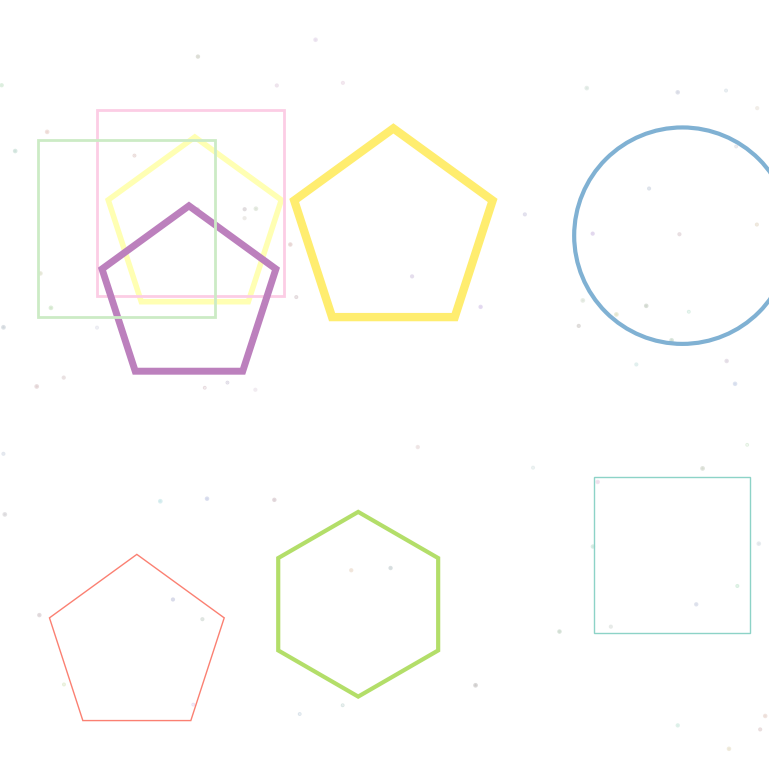[{"shape": "square", "thickness": 0.5, "radius": 0.51, "center": [0.873, 0.28]}, {"shape": "pentagon", "thickness": 2, "radius": 0.59, "center": [0.253, 0.704]}, {"shape": "pentagon", "thickness": 0.5, "radius": 0.6, "center": [0.178, 0.161]}, {"shape": "circle", "thickness": 1.5, "radius": 0.7, "center": [0.886, 0.694]}, {"shape": "hexagon", "thickness": 1.5, "radius": 0.6, "center": [0.465, 0.215]}, {"shape": "square", "thickness": 1, "radius": 0.61, "center": [0.248, 0.736]}, {"shape": "pentagon", "thickness": 2.5, "radius": 0.59, "center": [0.245, 0.614]}, {"shape": "square", "thickness": 1, "radius": 0.57, "center": [0.165, 0.704]}, {"shape": "pentagon", "thickness": 3, "radius": 0.68, "center": [0.511, 0.698]}]